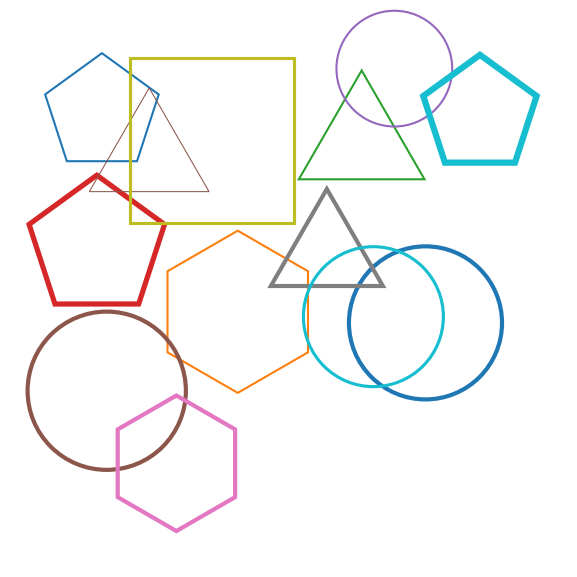[{"shape": "pentagon", "thickness": 1, "radius": 0.52, "center": [0.177, 0.804]}, {"shape": "circle", "thickness": 2, "radius": 0.66, "center": [0.737, 0.44]}, {"shape": "hexagon", "thickness": 1, "radius": 0.7, "center": [0.412, 0.459]}, {"shape": "triangle", "thickness": 1, "radius": 0.63, "center": [0.626, 0.751]}, {"shape": "pentagon", "thickness": 2.5, "radius": 0.62, "center": [0.168, 0.572]}, {"shape": "circle", "thickness": 1, "radius": 0.5, "center": [0.683, 0.88]}, {"shape": "triangle", "thickness": 0.5, "radius": 0.6, "center": [0.258, 0.727]}, {"shape": "circle", "thickness": 2, "radius": 0.69, "center": [0.185, 0.323]}, {"shape": "hexagon", "thickness": 2, "radius": 0.59, "center": [0.305, 0.197]}, {"shape": "triangle", "thickness": 2, "radius": 0.56, "center": [0.566, 0.56]}, {"shape": "square", "thickness": 1.5, "radius": 0.71, "center": [0.367, 0.756]}, {"shape": "pentagon", "thickness": 3, "radius": 0.52, "center": [0.831, 0.801]}, {"shape": "circle", "thickness": 1.5, "radius": 0.61, "center": [0.647, 0.451]}]